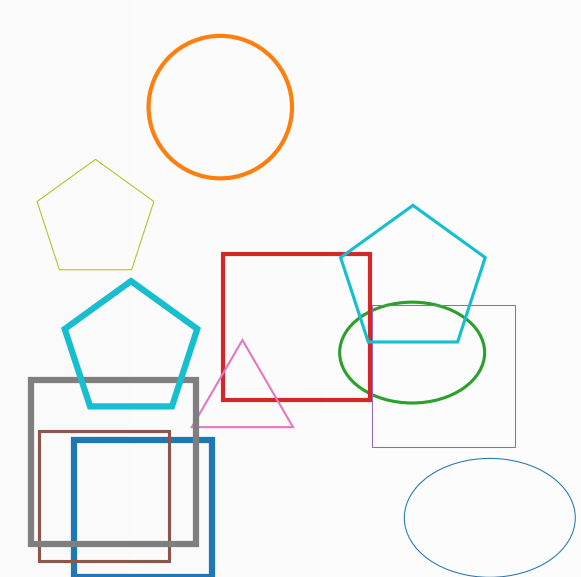[{"shape": "square", "thickness": 3, "radius": 0.59, "center": [0.247, 0.118]}, {"shape": "oval", "thickness": 0.5, "radius": 0.74, "center": [0.843, 0.102]}, {"shape": "circle", "thickness": 2, "radius": 0.62, "center": [0.379, 0.814]}, {"shape": "oval", "thickness": 1.5, "radius": 0.62, "center": [0.709, 0.389]}, {"shape": "square", "thickness": 2, "radius": 0.63, "center": [0.511, 0.433]}, {"shape": "square", "thickness": 0.5, "radius": 0.62, "center": [0.763, 0.348]}, {"shape": "square", "thickness": 1.5, "radius": 0.56, "center": [0.179, 0.14]}, {"shape": "triangle", "thickness": 1, "radius": 0.5, "center": [0.417, 0.31]}, {"shape": "square", "thickness": 3, "radius": 0.71, "center": [0.195, 0.2]}, {"shape": "pentagon", "thickness": 0.5, "radius": 0.53, "center": [0.164, 0.617]}, {"shape": "pentagon", "thickness": 3, "radius": 0.6, "center": [0.225, 0.392]}, {"shape": "pentagon", "thickness": 1.5, "radius": 0.65, "center": [0.71, 0.513]}]